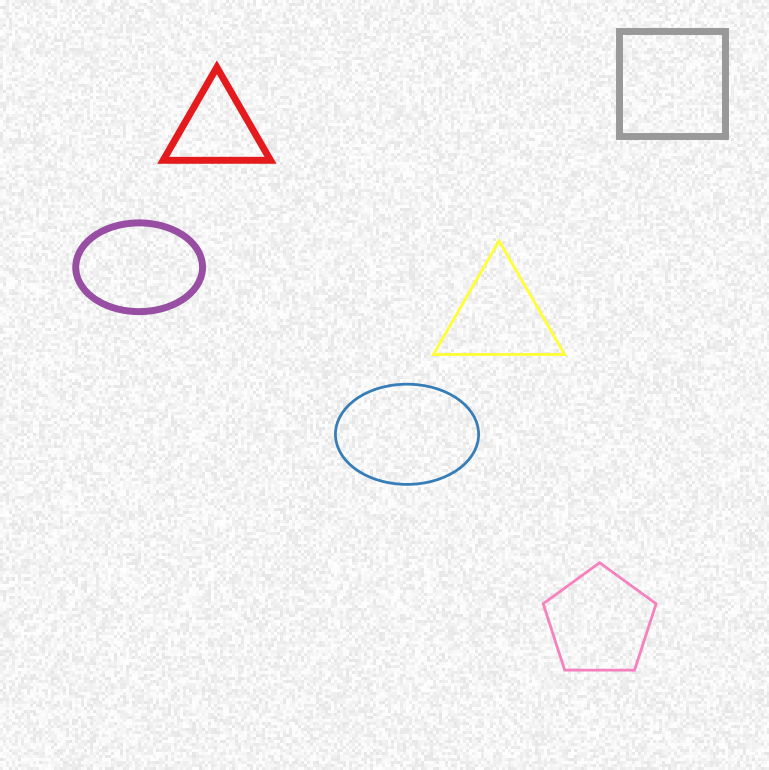[{"shape": "triangle", "thickness": 2.5, "radius": 0.4, "center": [0.282, 0.832]}, {"shape": "oval", "thickness": 1, "radius": 0.46, "center": [0.529, 0.436]}, {"shape": "oval", "thickness": 2.5, "radius": 0.41, "center": [0.181, 0.653]}, {"shape": "triangle", "thickness": 1, "radius": 0.49, "center": [0.648, 0.589]}, {"shape": "pentagon", "thickness": 1, "radius": 0.39, "center": [0.779, 0.192]}, {"shape": "square", "thickness": 2.5, "radius": 0.34, "center": [0.873, 0.892]}]